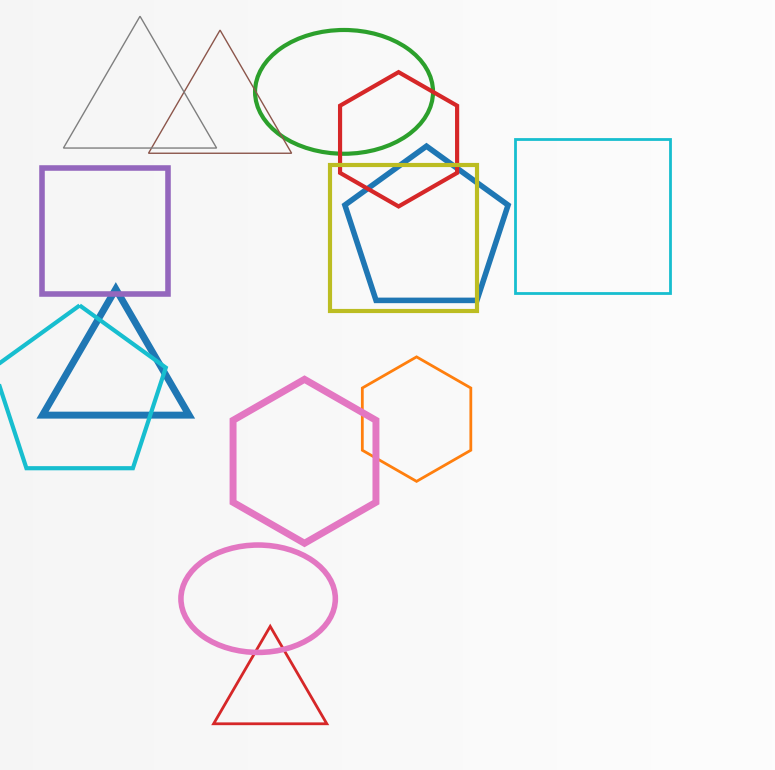[{"shape": "pentagon", "thickness": 2, "radius": 0.55, "center": [0.55, 0.699]}, {"shape": "triangle", "thickness": 2.5, "radius": 0.55, "center": [0.149, 0.515]}, {"shape": "hexagon", "thickness": 1, "radius": 0.4, "center": [0.538, 0.456]}, {"shape": "oval", "thickness": 1.5, "radius": 0.57, "center": [0.444, 0.881]}, {"shape": "triangle", "thickness": 1, "radius": 0.42, "center": [0.349, 0.102]}, {"shape": "hexagon", "thickness": 1.5, "radius": 0.44, "center": [0.514, 0.819]}, {"shape": "square", "thickness": 2, "radius": 0.41, "center": [0.136, 0.7]}, {"shape": "triangle", "thickness": 0.5, "radius": 0.53, "center": [0.284, 0.854]}, {"shape": "hexagon", "thickness": 2.5, "radius": 0.53, "center": [0.393, 0.401]}, {"shape": "oval", "thickness": 2, "radius": 0.5, "center": [0.333, 0.222]}, {"shape": "triangle", "thickness": 0.5, "radius": 0.57, "center": [0.181, 0.865]}, {"shape": "square", "thickness": 1.5, "radius": 0.47, "center": [0.52, 0.691]}, {"shape": "pentagon", "thickness": 1.5, "radius": 0.58, "center": [0.103, 0.486]}, {"shape": "square", "thickness": 1, "radius": 0.5, "center": [0.764, 0.719]}]